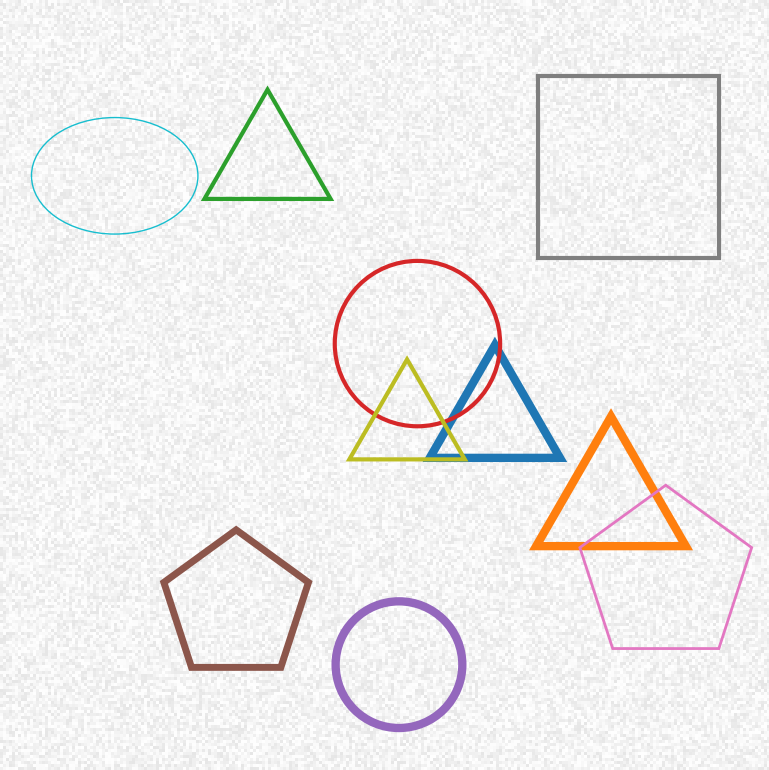[{"shape": "triangle", "thickness": 3, "radius": 0.49, "center": [0.643, 0.454]}, {"shape": "triangle", "thickness": 3, "radius": 0.56, "center": [0.794, 0.347]}, {"shape": "triangle", "thickness": 1.5, "radius": 0.47, "center": [0.347, 0.789]}, {"shape": "circle", "thickness": 1.5, "radius": 0.54, "center": [0.542, 0.554]}, {"shape": "circle", "thickness": 3, "radius": 0.41, "center": [0.518, 0.137]}, {"shape": "pentagon", "thickness": 2.5, "radius": 0.49, "center": [0.307, 0.213]}, {"shape": "pentagon", "thickness": 1, "radius": 0.59, "center": [0.865, 0.253]}, {"shape": "square", "thickness": 1.5, "radius": 0.59, "center": [0.816, 0.783]}, {"shape": "triangle", "thickness": 1.5, "radius": 0.43, "center": [0.529, 0.447]}, {"shape": "oval", "thickness": 0.5, "radius": 0.54, "center": [0.149, 0.772]}]